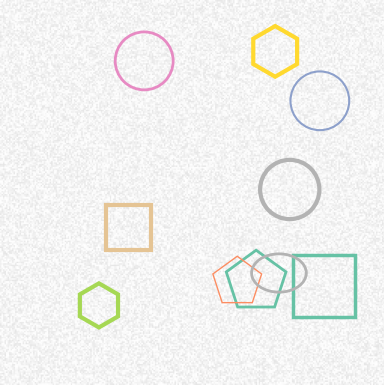[{"shape": "square", "thickness": 2.5, "radius": 0.4, "center": [0.842, 0.257]}, {"shape": "pentagon", "thickness": 2, "radius": 0.41, "center": [0.665, 0.269]}, {"shape": "pentagon", "thickness": 1, "radius": 0.33, "center": [0.616, 0.268]}, {"shape": "circle", "thickness": 1.5, "radius": 0.38, "center": [0.831, 0.738]}, {"shape": "circle", "thickness": 2, "radius": 0.38, "center": [0.375, 0.842]}, {"shape": "hexagon", "thickness": 3, "radius": 0.29, "center": [0.257, 0.207]}, {"shape": "hexagon", "thickness": 3, "radius": 0.33, "center": [0.715, 0.867]}, {"shape": "square", "thickness": 3, "radius": 0.29, "center": [0.334, 0.409]}, {"shape": "oval", "thickness": 2, "radius": 0.36, "center": [0.725, 0.291]}, {"shape": "circle", "thickness": 3, "radius": 0.38, "center": [0.753, 0.508]}]